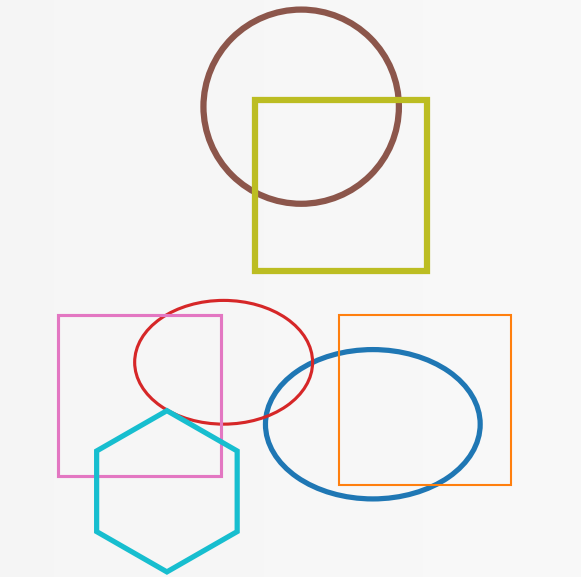[{"shape": "oval", "thickness": 2.5, "radius": 0.92, "center": [0.641, 0.265]}, {"shape": "square", "thickness": 1, "radius": 0.74, "center": [0.731, 0.306]}, {"shape": "oval", "thickness": 1.5, "radius": 0.77, "center": [0.385, 0.372]}, {"shape": "circle", "thickness": 3, "radius": 0.84, "center": [0.518, 0.814]}, {"shape": "square", "thickness": 1.5, "radius": 0.7, "center": [0.24, 0.315]}, {"shape": "square", "thickness": 3, "radius": 0.74, "center": [0.587, 0.677]}, {"shape": "hexagon", "thickness": 2.5, "radius": 0.7, "center": [0.287, 0.148]}]